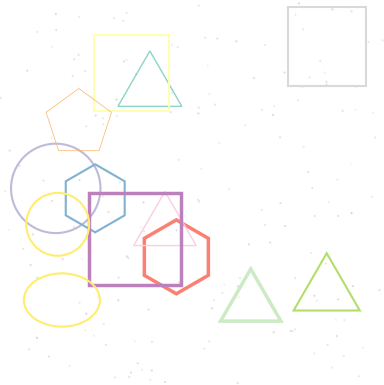[{"shape": "triangle", "thickness": 1, "radius": 0.48, "center": [0.389, 0.772]}, {"shape": "square", "thickness": 1.5, "radius": 0.49, "center": [0.342, 0.81]}, {"shape": "circle", "thickness": 1.5, "radius": 0.58, "center": [0.145, 0.511]}, {"shape": "hexagon", "thickness": 2.5, "radius": 0.48, "center": [0.458, 0.333]}, {"shape": "hexagon", "thickness": 1.5, "radius": 0.44, "center": [0.247, 0.485]}, {"shape": "pentagon", "thickness": 0.5, "radius": 0.45, "center": [0.205, 0.681]}, {"shape": "triangle", "thickness": 1.5, "radius": 0.5, "center": [0.849, 0.243]}, {"shape": "triangle", "thickness": 1, "radius": 0.47, "center": [0.428, 0.409]}, {"shape": "square", "thickness": 1.5, "radius": 0.51, "center": [0.849, 0.879]}, {"shape": "square", "thickness": 2.5, "radius": 0.6, "center": [0.352, 0.378]}, {"shape": "triangle", "thickness": 2.5, "radius": 0.45, "center": [0.651, 0.211]}, {"shape": "circle", "thickness": 1.5, "radius": 0.41, "center": [0.15, 0.417]}, {"shape": "oval", "thickness": 1.5, "radius": 0.49, "center": [0.161, 0.221]}]